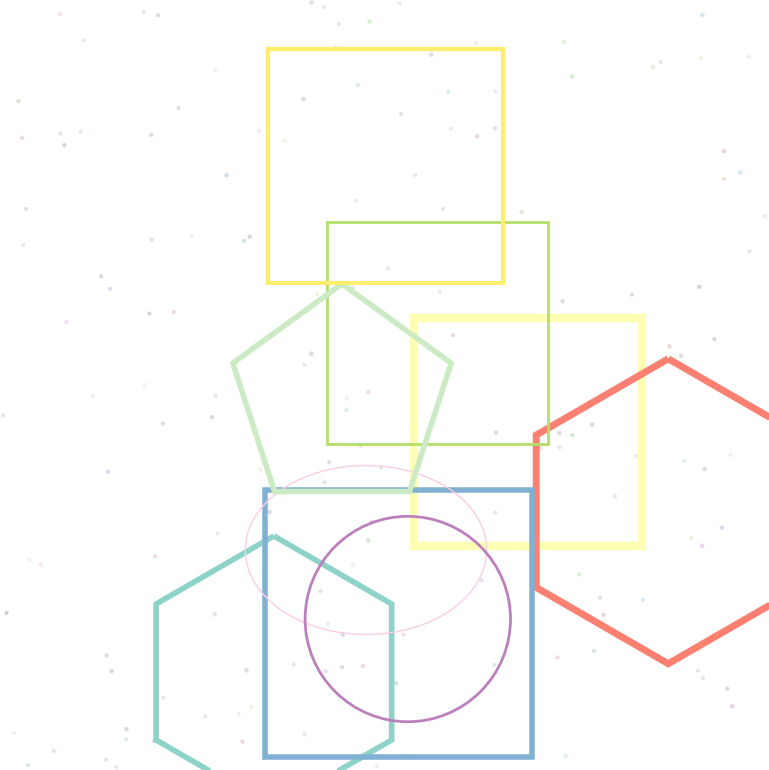[{"shape": "hexagon", "thickness": 2, "radius": 0.88, "center": [0.356, 0.127]}, {"shape": "square", "thickness": 3, "radius": 0.74, "center": [0.686, 0.439]}, {"shape": "hexagon", "thickness": 2.5, "radius": 0.99, "center": [0.868, 0.336]}, {"shape": "square", "thickness": 2, "radius": 0.87, "center": [0.517, 0.191]}, {"shape": "square", "thickness": 1, "radius": 0.72, "center": [0.568, 0.568]}, {"shape": "oval", "thickness": 0.5, "radius": 0.78, "center": [0.475, 0.286]}, {"shape": "circle", "thickness": 1, "radius": 0.67, "center": [0.53, 0.196]}, {"shape": "pentagon", "thickness": 2, "radius": 0.75, "center": [0.444, 0.482]}, {"shape": "square", "thickness": 1.5, "radius": 0.76, "center": [0.501, 0.784]}]